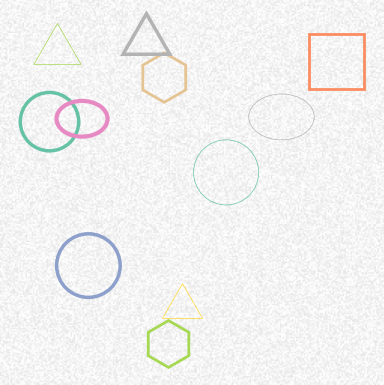[{"shape": "circle", "thickness": 0.5, "radius": 0.42, "center": [0.587, 0.552]}, {"shape": "circle", "thickness": 2.5, "radius": 0.38, "center": [0.129, 0.684]}, {"shape": "square", "thickness": 2, "radius": 0.35, "center": [0.874, 0.84]}, {"shape": "circle", "thickness": 2.5, "radius": 0.41, "center": [0.23, 0.31]}, {"shape": "oval", "thickness": 3, "radius": 0.33, "center": [0.213, 0.691]}, {"shape": "hexagon", "thickness": 2, "radius": 0.3, "center": [0.438, 0.107]}, {"shape": "triangle", "thickness": 0.5, "radius": 0.35, "center": [0.149, 0.868]}, {"shape": "triangle", "thickness": 0.5, "radius": 0.3, "center": [0.474, 0.203]}, {"shape": "hexagon", "thickness": 2, "radius": 0.32, "center": [0.427, 0.799]}, {"shape": "triangle", "thickness": 2.5, "radius": 0.35, "center": [0.38, 0.894]}, {"shape": "oval", "thickness": 0.5, "radius": 0.43, "center": [0.731, 0.696]}]